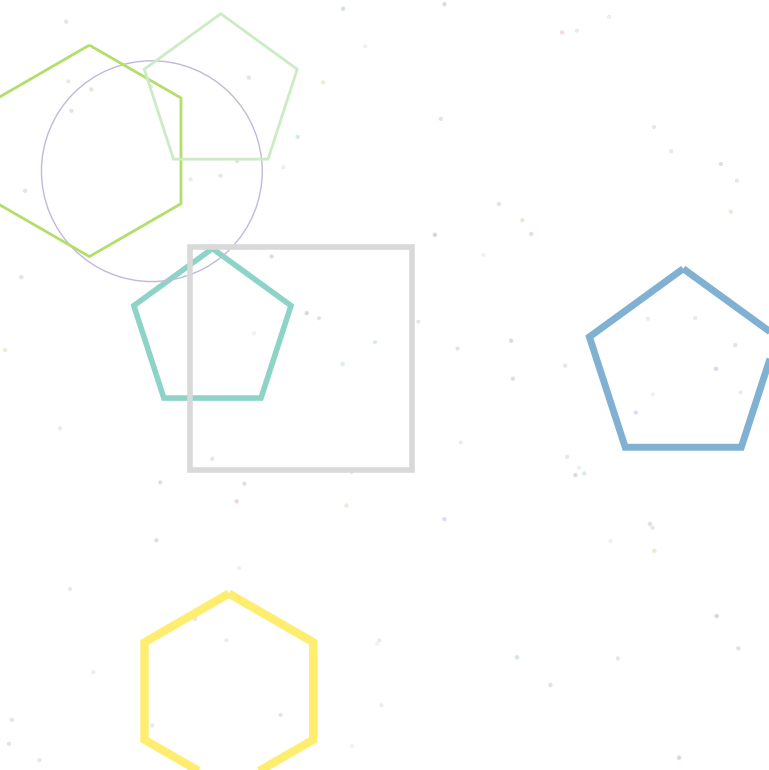[{"shape": "pentagon", "thickness": 2, "radius": 0.54, "center": [0.276, 0.57]}, {"shape": "circle", "thickness": 0.5, "radius": 0.72, "center": [0.197, 0.778]}, {"shape": "pentagon", "thickness": 2.5, "radius": 0.64, "center": [0.887, 0.523]}, {"shape": "hexagon", "thickness": 1, "radius": 0.69, "center": [0.116, 0.804]}, {"shape": "square", "thickness": 2, "radius": 0.72, "center": [0.391, 0.534]}, {"shape": "pentagon", "thickness": 1, "radius": 0.52, "center": [0.287, 0.878]}, {"shape": "hexagon", "thickness": 3, "radius": 0.63, "center": [0.297, 0.103]}]